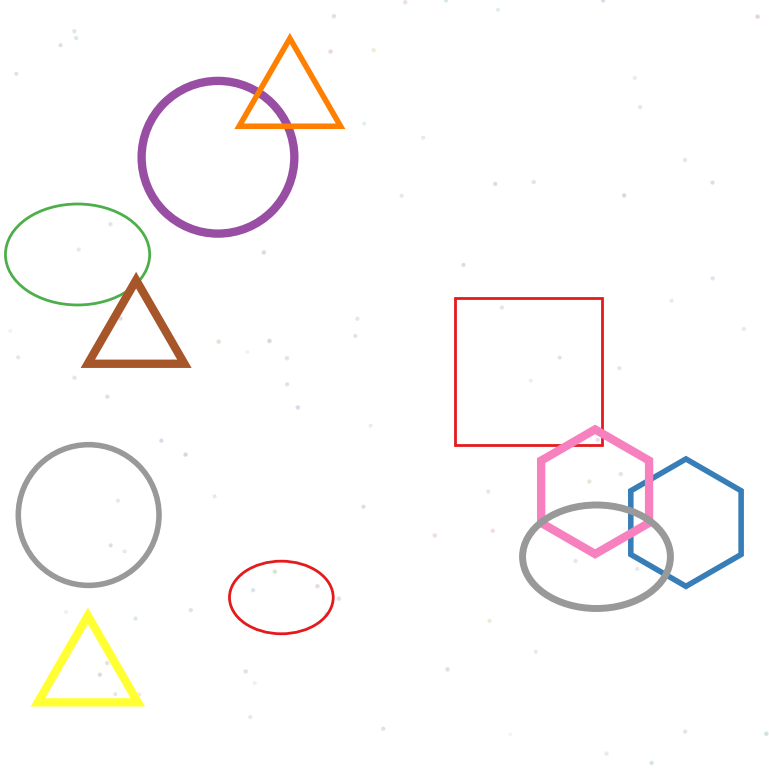[{"shape": "square", "thickness": 1, "radius": 0.48, "center": [0.686, 0.518]}, {"shape": "oval", "thickness": 1, "radius": 0.34, "center": [0.365, 0.224]}, {"shape": "hexagon", "thickness": 2, "radius": 0.41, "center": [0.891, 0.321]}, {"shape": "oval", "thickness": 1, "radius": 0.47, "center": [0.101, 0.669]}, {"shape": "circle", "thickness": 3, "radius": 0.5, "center": [0.283, 0.796]}, {"shape": "triangle", "thickness": 2, "radius": 0.38, "center": [0.376, 0.874]}, {"shape": "triangle", "thickness": 3, "radius": 0.38, "center": [0.114, 0.125]}, {"shape": "triangle", "thickness": 3, "radius": 0.36, "center": [0.177, 0.564]}, {"shape": "hexagon", "thickness": 3, "radius": 0.4, "center": [0.773, 0.361]}, {"shape": "circle", "thickness": 2, "radius": 0.46, "center": [0.115, 0.331]}, {"shape": "oval", "thickness": 2.5, "radius": 0.48, "center": [0.775, 0.277]}]